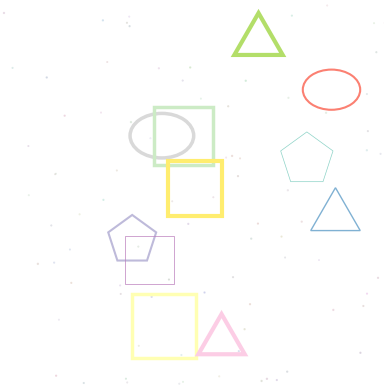[{"shape": "pentagon", "thickness": 0.5, "radius": 0.36, "center": [0.797, 0.586]}, {"shape": "square", "thickness": 2.5, "radius": 0.41, "center": [0.426, 0.154]}, {"shape": "pentagon", "thickness": 1.5, "radius": 0.33, "center": [0.343, 0.376]}, {"shape": "oval", "thickness": 1.5, "radius": 0.37, "center": [0.861, 0.767]}, {"shape": "triangle", "thickness": 1, "radius": 0.37, "center": [0.871, 0.438]}, {"shape": "triangle", "thickness": 3, "radius": 0.36, "center": [0.671, 0.894]}, {"shape": "triangle", "thickness": 3, "radius": 0.35, "center": [0.575, 0.115]}, {"shape": "oval", "thickness": 2.5, "radius": 0.41, "center": [0.42, 0.648]}, {"shape": "square", "thickness": 0.5, "radius": 0.31, "center": [0.388, 0.325]}, {"shape": "square", "thickness": 2.5, "radius": 0.38, "center": [0.477, 0.647]}, {"shape": "square", "thickness": 3, "radius": 0.35, "center": [0.507, 0.511]}]